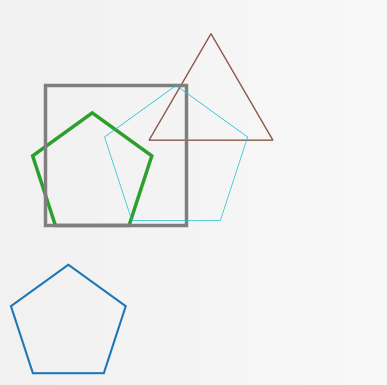[{"shape": "pentagon", "thickness": 1.5, "radius": 0.78, "center": [0.176, 0.157]}, {"shape": "pentagon", "thickness": 2.5, "radius": 0.81, "center": [0.238, 0.545]}, {"shape": "triangle", "thickness": 1, "radius": 0.92, "center": [0.544, 0.728]}, {"shape": "square", "thickness": 2.5, "radius": 0.91, "center": [0.298, 0.597]}, {"shape": "pentagon", "thickness": 0.5, "radius": 0.97, "center": [0.454, 0.584]}]